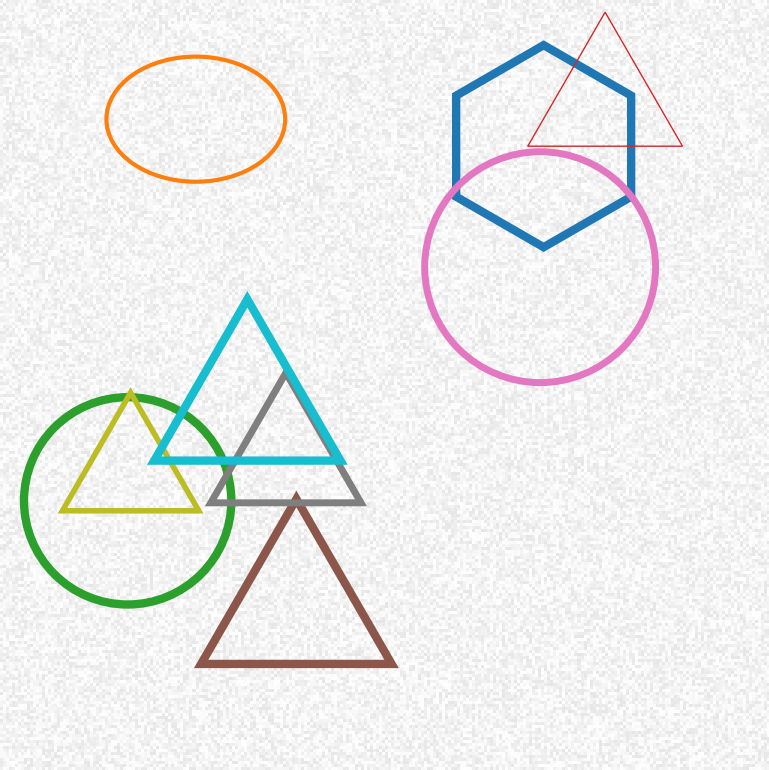[{"shape": "hexagon", "thickness": 3, "radius": 0.66, "center": [0.706, 0.81]}, {"shape": "oval", "thickness": 1.5, "radius": 0.58, "center": [0.254, 0.845]}, {"shape": "circle", "thickness": 3, "radius": 0.67, "center": [0.166, 0.35]}, {"shape": "triangle", "thickness": 0.5, "radius": 0.58, "center": [0.786, 0.868]}, {"shape": "triangle", "thickness": 3, "radius": 0.71, "center": [0.385, 0.209]}, {"shape": "circle", "thickness": 2.5, "radius": 0.75, "center": [0.701, 0.653]}, {"shape": "triangle", "thickness": 2.5, "radius": 0.56, "center": [0.371, 0.403]}, {"shape": "triangle", "thickness": 2, "radius": 0.51, "center": [0.17, 0.388]}, {"shape": "triangle", "thickness": 3, "radius": 0.7, "center": [0.321, 0.472]}]